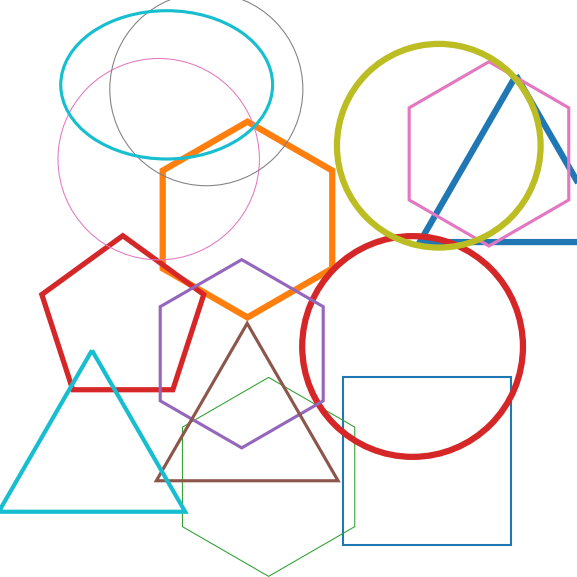[{"shape": "triangle", "thickness": 3, "radius": 0.96, "center": [0.894, 0.676]}, {"shape": "square", "thickness": 1, "radius": 0.73, "center": [0.74, 0.201]}, {"shape": "hexagon", "thickness": 3, "radius": 0.85, "center": [0.429, 0.619]}, {"shape": "hexagon", "thickness": 0.5, "radius": 0.86, "center": [0.465, 0.173]}, {"shape": "circle", "thickness": 3, "radius": 0.96, "center": [0.714, 0.399]}, {"shape": "pentagon", "thickness": 2.5, "radius": 0.74, "center": [0.213, 0.444]}, {"shape": "hexagon", "thickness": 1.5, "radius": 0.81, "center": [0.419, 0.387]}, {"shape": "triangle", "thickness": 1.5, "radius": 0.91, "center": [0.428, 0.257]}, {"shape": "hexagon", "thickness": 1.5, "radius": 0.8, "center": [0.847, 0.733]}, {"shape": "circle", "thickness": 0.5, "radius": 0.87, "center": [0.275, 0.724]}, {"shape": "circle", "thickness": 0.5, "radius": 0.84, "center": [0.357, 0.845]}, {"shape": "circle", "thickness": 3, "radius": 0.88, "center": [0.76, 0.747]}, {"shape": "oval", "thickness": 1.5, "radius": 0.92, "center": [0.289, 0.852]}, {"shape": "triangle", "thickness": 2, "radius": 0.93, "center": [0.159, 0.206]}]